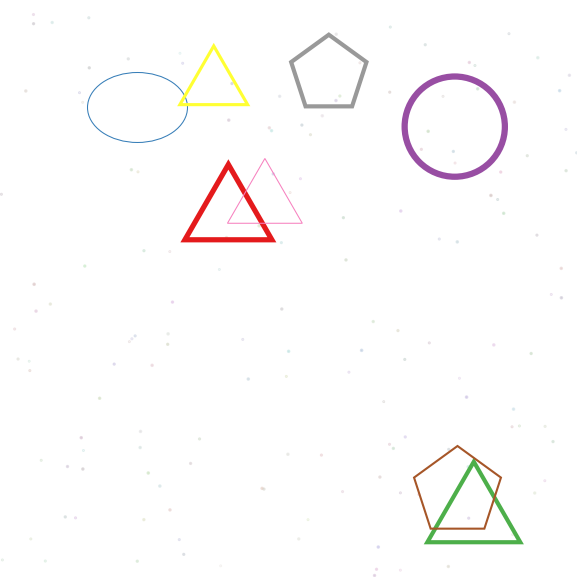[{"shape": "triangle", "thickness": 2.5, "radius": 0.43, "center": [0.395, 0.627]}, {"shape": "oval", "thickness": 0.5, "radius": 0.43, "center": [0.238, 0.813]}, {"shape": "triangle", "thickness": 2, "radius": 0.46, "center": [0.82, 0.107]}, {"shape": "circle", "thickness": 3, "radius": 0.43, "center": [0.787, 0.78]}, {"shape": "triangle", "thickness": 1.5, "radius": 0.34, "center": [0.37, 0.852]}, {"shape": "pentagon", "thickness": 1, "radius": 0.4, "center": [0.792, 0.148]}, {"shape": "triangle", "thickness": 0.5, "radius": 0.37, "center": [0.459, 0.65]}, {"shape": "pentagon", "thickness": 2, "radius": 0.34, "center": [0.569, 0.87]}]